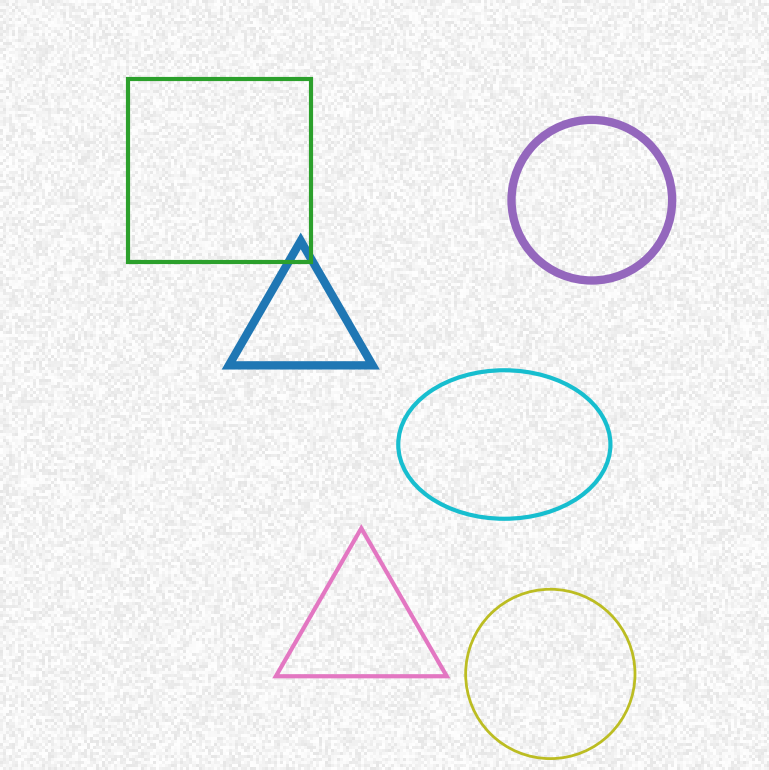[{"shape": "triangle", "thickness": 3, "radius": 0.54, "center": [0.391, 0.579]}, {"shape": "square", "thickness": 1.5, "radius": 0.59, "center": [0.285, 0.778]}, {"shape": "circle", "thickness": 3, "radius": 0.52, "center": [0.769, 0.74]}, {"shape": "triangle", "thickness": 1.5, "radius": 0.64, "center": [0.469, 0.186]}, {"shape": "circle", "thickness": 1, "radius": 0.55, "center": [0.715, 0.125]}, {"shape": "oval", "thickness": 1.5, "radius": 0.69, "center": [0.655, 0.423]}]